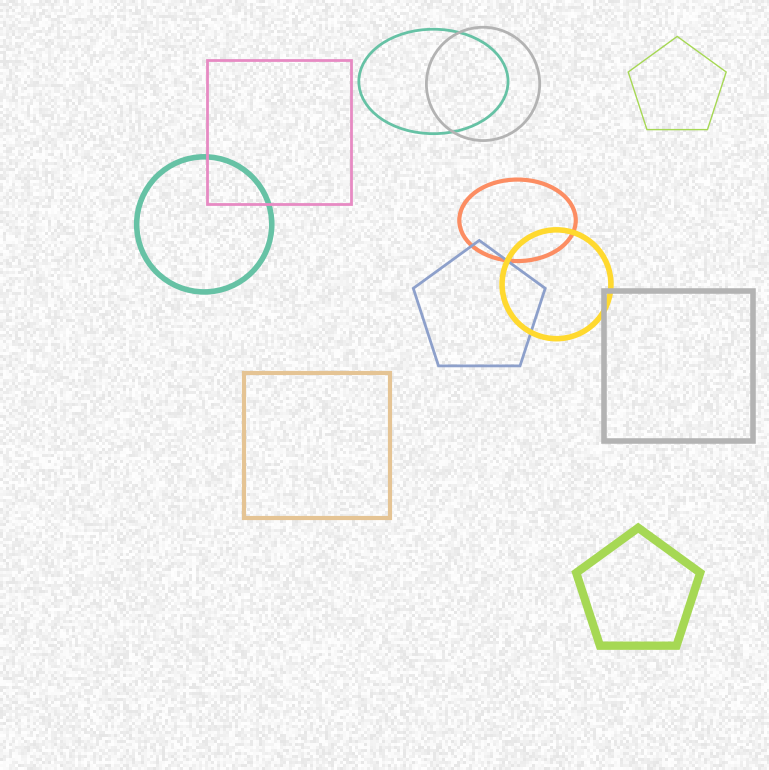[{"shape": "circle", "thickness": 2, "radius": 0.44, "center": [0.265, 0.709]}, {"shape": "oval", "thickness": 1, "radius": 0.48, "center": [0.563, 0.894]}, {"shape": "oval", "thickness": 1.5, "radius": 0.38, "center": [0.672, 0.714]}, {"shape": "pentagon", "thickness": 1, "radius": 0.45, "center": [0.622, 0.598]}, {"shape": "square", "thickness": 1, "radius": 0.47, "center": [0.362, 0.829]}, {"shape": "pentagon", "thickness": 3, "radius": 0.42, "center": [0.829, 0.23]}, {"shape": "pentagon", "thickness": 0.5, "radius": 0.33, "center": [0.879, 0.886]}, {"shape": "circle", "thickness": 2, "radius": 0.35, "center": [0.723, 0.631]}, {"shape": "square", "thickness": 1.5, "radius": 0.47, "center": [0.412, 0.421]}, {"shape": "circle", "thickness": 1, "radius": 0.37, "center": [0.627, 0.891]}, {"shape": "square", "thickness": 2, "radius": 0.49, "center": [0.881, 0.525]}]